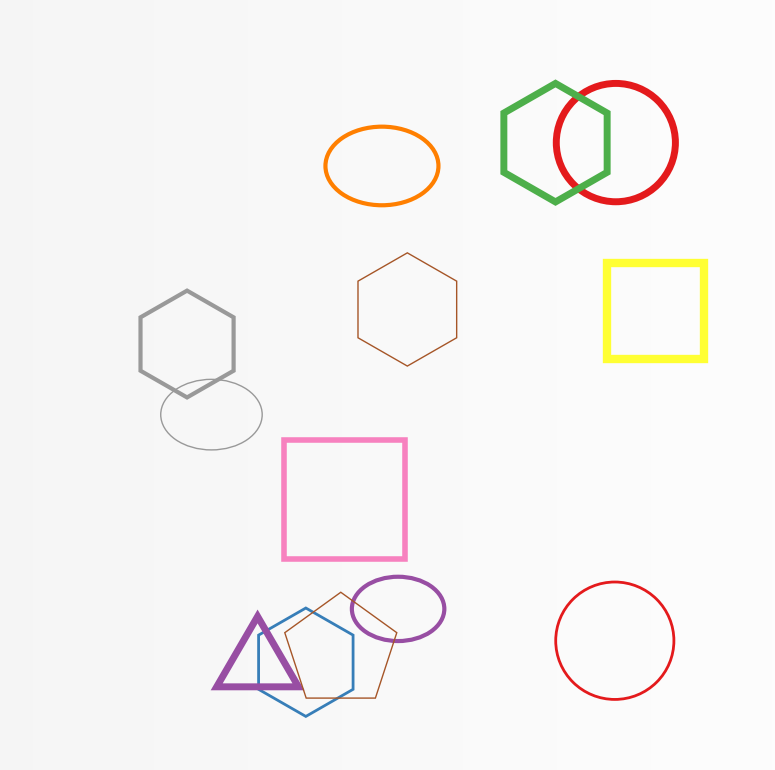[{"shape": "circle", "thickness": 2.5, "radius": 0.38, "center": [0.795, 0.815]}, {"shape": "circle", "thickness": 1, "radius": 0.38, "center": [0.793, 0.168]}, {"shape": "hexagon", "thickness": 1, "radius": 0.35, "center": [0.395, 0.14]}, {"shape": "hexagon", "thickness": 2.5, "radius": 0.38, "center": [0.717, 0.815]}, {"shape": "oval", "thickness": 1.5, "radius": 0.3, "center": [0.514, 0.209]}, {"shape": "triangle", "thickness": 2.5, "radius": 0.3, "center": [0.332, 0.138]}, {"shape": "oval", "thickness": 1.5, "radius": 0.36, "center": [0.493, 0.784]}, {"shape": "square", "thickness": 3, "radius": 0.31, "center": [0.846, 0.596]}, {"shape": "pentagon", "thickness": 0.5, "radius": 0.38, "center": [0.44, 0.155]}, {"shape": "hexagon", "thickness": 0.5, "radius": 0.37, "center": [0.526, 0.598]}, {"shape": "square", "thickness": 2, "radius": 0.39, "center": [0.444, 0.351]}, {"shape": "hexagon", "thickness": 1.5, "radius": 0.35, "center": [0.241, 0.553]}, {"shape": "oval", "thickness": 0.5, "radius": 0.33, "center": [0.273, 0.462]}]